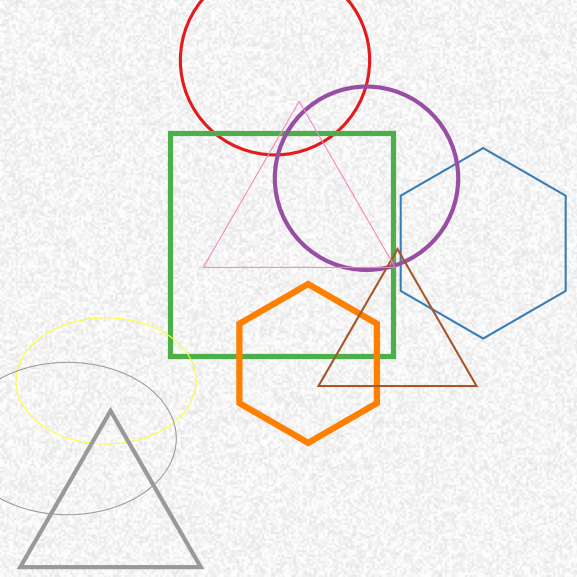[{"shape": "circle", "thickness": 1.5, "radius": 0.82, "center": [0.476, 0.895]}, {"shape": "hexagon", "thickness": 1, "radius": 0.82, "center": [0.837, 0.578]}, {"shape": "square", "thickness": 2.5, "radius": 0.97, "center": [0.488, 0.576]}, {"shape": "circle", "thickness": 2, "radius": 0.79, "center": [0.635, 0.69]}, {"shape": "hexagon", "thickness": 3, "radius": 0.69, "center": [0.534, 0.37]}, {"shape": "oval", "thickness": 0.5, "radius": 0.78, "center": [0.184, 0.34]}, {"shape": "triangle", "thickness": 1, "radius": 0.79, "center": [0.688, 0.41]}, {"shape": "triangle", "thickness": 0.5, "radius": 0.96, "center": [0.518, 0.632]}, {"shape": "triangle", "thickness": 2, "radius": 0.9, "center": [0.191, 0.107]}, {"shape": "oval", "thickness": 0.5, "radius": 0.94, "center": [0.117, 0.24]}]